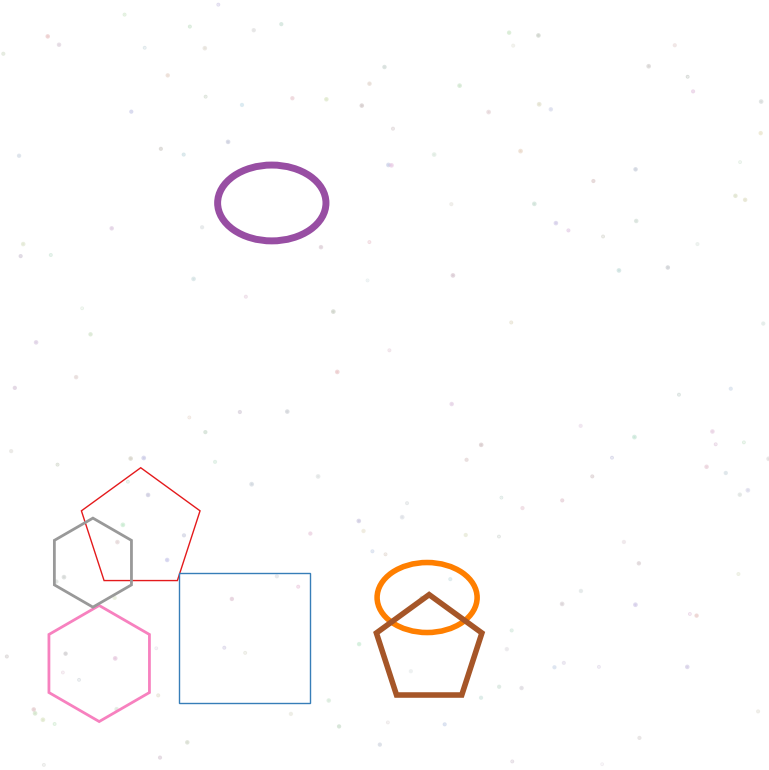[{"shape": "pentagon", "thickness": 0.5, "radius": 0.4, "center": [0.183, 0.312]}, {"shape": "square", "thickness": 0.5, "radius": 0.42, "center": [0.318, 0.171]}, {"shape": "oval", "thickness": 2.5, "radius": 0.35, "center": [0.353, 0.736]}, {"shape": "oval", "thickness": 2, "radius": 0.32, "center": [0.555, 0.224]}, {"shape": "pentagon", "thickness": 2, "radius": 0.36, "center": [0.557, 0.156]}, {"shape": "hexagon", "thickness": 1, "radius": 0.38, "center": [0.129, 0.138]}, {"shape": "hexagon", "thickness": 1, "radius": 0.29, "center": [0.121, 0.269]}]